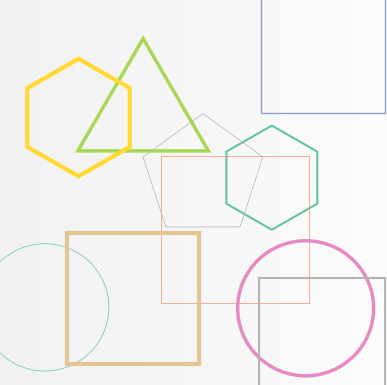[{"shape": "hexagon", "thickness": 1.5, "radius": 0.68, "center": [0.702, 0.539]}, {"shape": "circle", "thickness": 0.5, "radius": 0.83, "center": [0.116, 0.202]}, {"shape": "square", "thickness": 0.5, "radius": 0.95, "center": [0.606, 0.404]}, {"shape": "square", "thickness": 1, "radius": 0.8, "center": [0.834, 0.867]}, {"shape": "circle", "thickness": 2.5, "radius": 0.88, "center": [0.789, 0.199]}, {"shape": "triangle", "thickness": 2.5, "radius": 0.97, "center": [0.369, 0.705]}, {"shape": "hexagon", "thickness": 3, "radius": 0.76, "center": [0.203, 0.695]}, {"shape": "square", "thickness": 3, "radius": 0.85, "center": [0.343, 0.224]}, {"shape": "pentagon", "thickness": 0.5, "radius": 0.81, "center": [0.524, 0.542]}, {"shape": "square", "thickness": 1.5, "radius": 0.81, "center": [0.831, 0.116]}]